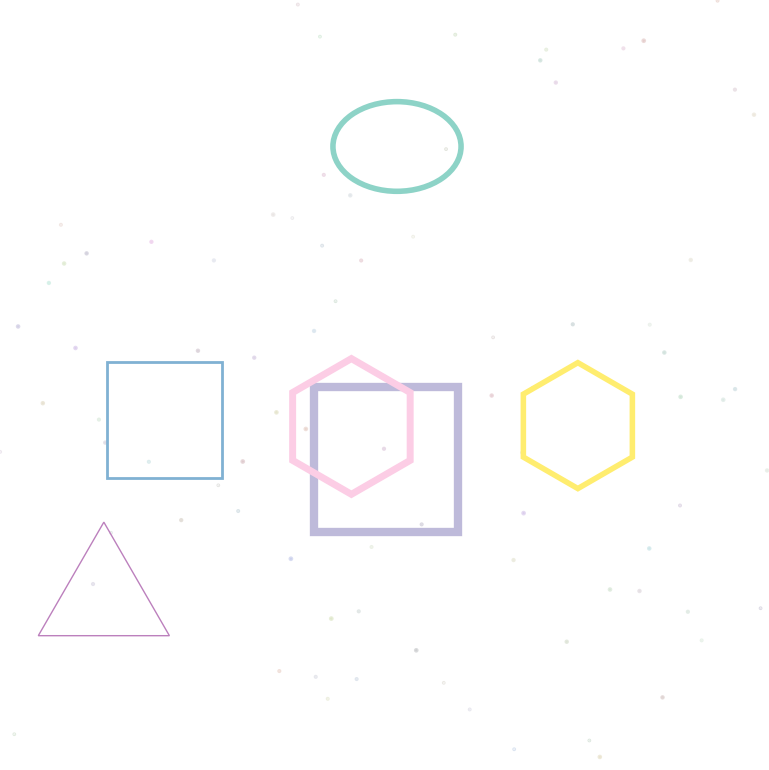[{"shape": "oval", "thickness": 2, "radius": 0.42, "center": [0.516, 0.81]}, {"shape": "square", "thickness": 3, "radius": 0.47, "center": [0.501, 0.403]}, {"shape": "square", "thickness": 1, "radius": 0.37, "center": [0.214, 0.455]}, {"shape": "hexagon", "thickness": 2.5, "radius": 0.44, "center": [0.456, 0.446]}, {"shape": "triangle", "thickness": 0.5, "radius": 0.49, "center": [0.135, 0.224]}, {"shape": "hexagon", "thickness": 2, "radius": 0.41, "center": [0.75, 0.447]}]